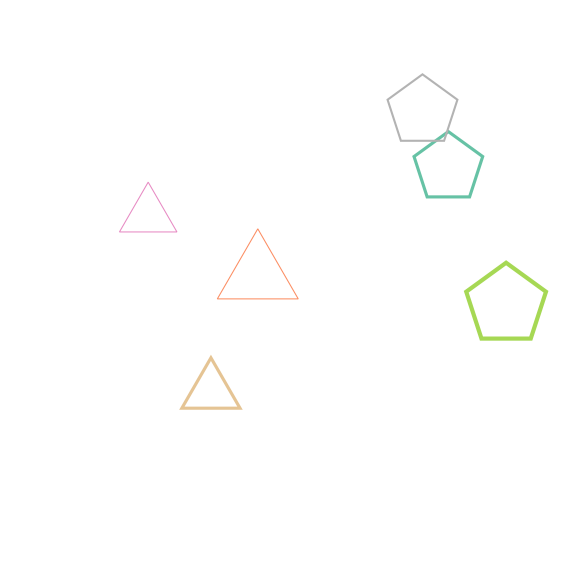[{"shape": "pentagon", "thickness": 1.5, "radius": 0.31, "center": [0.776, 0.709]}, {"shape": "triangle", "thickness": 0.5, "radius": 0.4, "center": [0.446, 0.522]}, {"shape": "triangle", "thickness": 0.5, "radius": 0.29, "center": [0.257, 0.626]}, {"shape": "pentagon", "thickness": 2, "radius": 0.36, "center": [0.876, 0.472]}, {"shape": "triangle", "thickness": 1.5, "radius": 0.29, "center": [0.365, 0.321]}, {"shape": "pentagon", "thickness": 1, "radius": 0.32, "center": [0.732, 0.807]}]